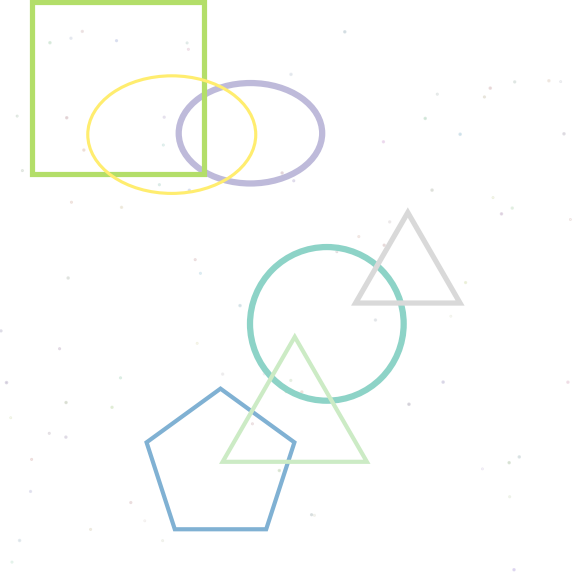[{"shape": "circle", "thickness": 3, "radius": 0.67, "center": [0.566, 0.438]}, {"shape": "oval", "thickness": 3, "radius": 0.62, "center": [0.434, 0.768]}, {"shape": "pentagon", "thickness": 2, "radius": 0.67, "center": [0.382, 0.192]}, {"shape": "square", "thickness": 2.5, "radius": 0.75, "center": [0.204, 0.846]}, {"shape": "triangle", "thickness": 2.5, "radius": 0.52, "center": [0.706, 0.527]}, {"shape": "triangle", "thickness": 2, "radius": 0.72, "center": [0.51, 0.272]}, {"shape": "oval", "thickness": 1.5, "radius": 0.73, "center": [0.297, 0.766]}]